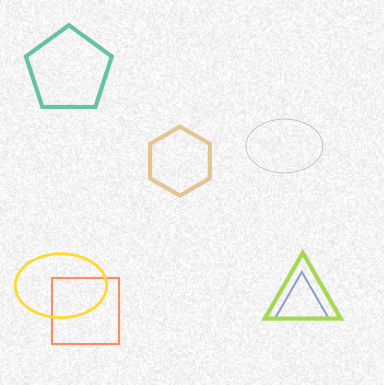[{"shape": "pentagon", "thickness": 3, "radius": 0.59, "center": [0.179, 0.817]}, {"shape": "square", "thickness": 1.5, "radius": 0.43, "center": [0.222, 0.192]}, {"shape": "triangle", "thickness": 1.5, "radius": 0.4, "center": [0.784, 0.213]}, {"shape": "triangle", "thickness": 3, "radius": 0.57, "center": [0.787, 0.229]}, {"shape": "oval", "thickness": 2, "radius": 0.59, "center": [0.158, 0.258]}, {"shape": "hexagon", "thickness": 3, "radius": 0.45, "center": [0.467, 0.581]}, {"shape": "oval", "thickness": 0.5, "radius": 0.5, "center": [0.739, 0.621]}]